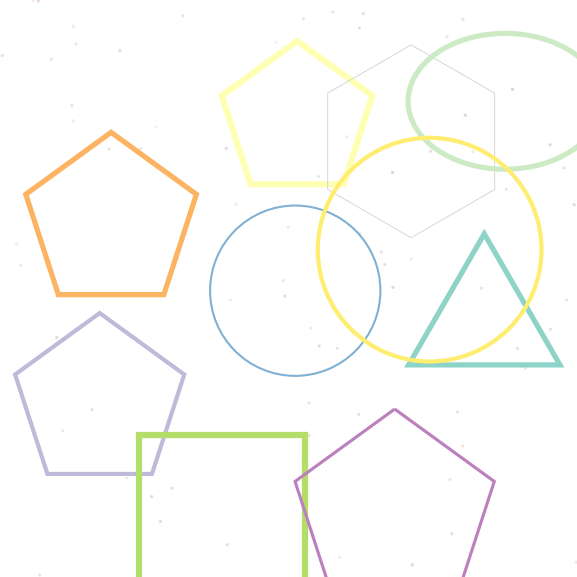[{"shape": "triangle", "thickness": 2.5, "radius": 0.76, "center": [0.839, 0.443]}, {"shape": "pentagon", "thickness": 3, "radius": 0.69, "center": [0.514, 0.791]}, {"shape": "pentagon", "thickness": 2, "radius": 0.77, "center": [0.173, 0.303]}, {"shape": "circle", "thickness": 1, "radius": 0.74, "center": [0.511, 0.496]}, {"shape": "pentagon", "thickness": 2.5, "radius": 0.78, "center": [0.192, 0.615]}, {"shape": "square", "thickness": 3, "radius": 0.72, "center": [0.384, 0.102]}, {"shape": "hexagon", "thickness": 0.5, "radius": 0.83, "center": [0.712, 0.754]}, {"shape": "pentagon", "thickness": 1.5, "radius": 0.91, "center": [0.683, 0.109]}, {"shape": "oval", "thickness": 2.5, "radius": 0.84, "center": [0.875, 0.824]}, {"shape": "circle", "thickness": 2, "radius": 0.97, "center": [0.744, 0.567]}]